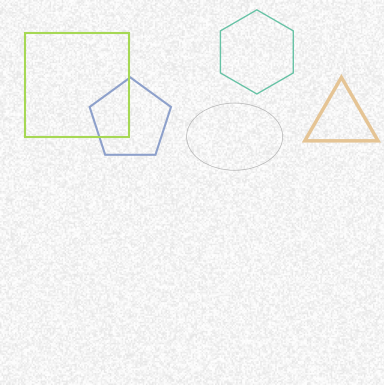[{"shape": "hexagon", "thickness": 1, "radius": 0.55, "center": [0.667, 0.865]}, {"shape": "pentagon", "thickness": 1.5, "radius": 0.56, "center": [0.338, 0.688]}, {"shape": "square", "thickness": 1.5, "radius": 0.67, "center": [0.201, 0.779]}, {"shape": "triangle", "thickness": 2.5, "radius": 0.55, "center": [0.887, 0.689]}, {"shape": "oval", "thickness": 0.5, "radius": 0.62, "center": [0.609, 0.645]}]